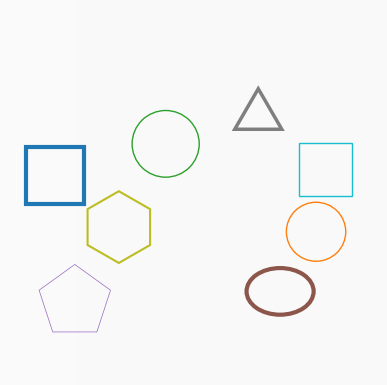[{"shape": "square", "thickness": 3, "radius": 0.37, "center": [0.141, 0.544]}, {"shape": "circle", "thickness": 1, "radius": 0.38, "center": [0.816, 0.398]}, {"shape": "circle", "thickness": 1, "radius": 0.43, "center": [0.428, 0.626]}, {"shape": "pentagon", "thickness": 0.5, "radius": 0.48, "center": [0.193, 0.216]}, {"shape": "oval", "thickness": 3, "radius": 0.43, "center": [0.723, 0.243]}, {"shape": "triangle", "thickness": 2.5, "radius": 0.35, "center": [0.666, 0.699]}, {"shape": "hexagon", "thickness": 1.5, "radius": 0.47, "center": [0.307, 0.41]}, {"shape": "square", "thickness": 1, "radius": 0.34, "center": [0.84, 0.56]}]